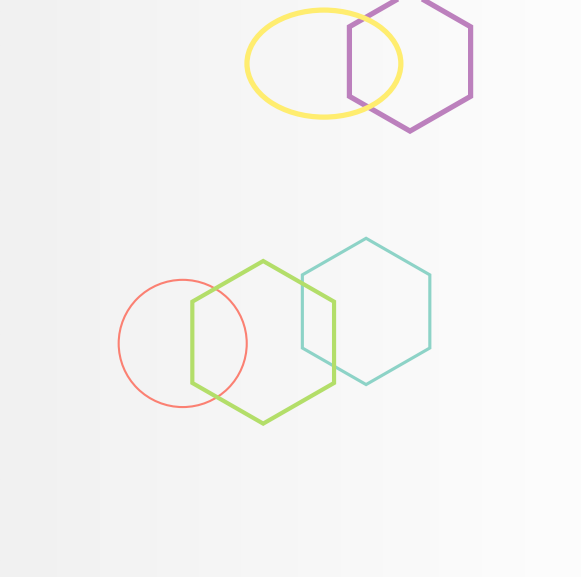[{"shape": "hexagon", "thickness": 1.5, "radius": 0.63, "center": [0.63, 0.46]}, {"shape": "circle", "thickness": 1, "radius": 0.55, "center": [0.314, 0.404]}, {"shape": "hexagon", "thickness": 2, "radius": 0.7, "center": [0.453, 0.406]}, {"shape": "hexagon", "thickness": 2.5, "radius": 0.6, "center": [0.705, 0.893]}, {"shape": "oval", "thickness": 2.5, "radius": 0.66, "center": [0.557, 0.889]}]